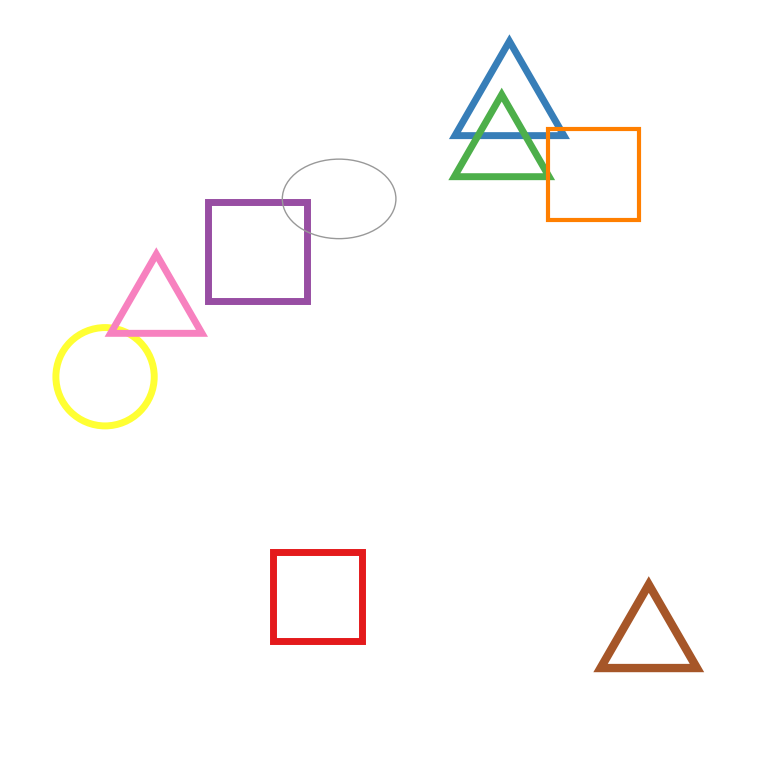[{"shape": "square", "thickness": 2.5, "radius": 0.29, "center": [0.412, 0.225]}, {"shape": "triangle", "thickness": 2.5, "radius": 0.41, "center": [0.662, 0.865]}, {"shape": "triangle", "thickness": 2.5, "radius": 0.36, "center": [0.652, 0.806]}, {"shape": "square", "thickness": 2.5, "radius": 0.32, "center": [0.335, 0.674]}, {"shape": "square", "thickness": 1.5, "radius": 0.29, "center": [0.77, 0.773]}, {"shape": "circle", "thickness": 2.5, "radius": 0.32, "center": [0.136, 0.511]}, {"shape": "triangle", "thickness": 3, "radius": 0.36, "center": [0.843, 0.169]}, {"shape": "triangle", "thickness": 2.5, "radius": 0.34, "center": [0.203, 0.601]}, {"shape": "oval", "thickness": 0.5, "radius": 0.37, "center": [0.44, 0.742]}]